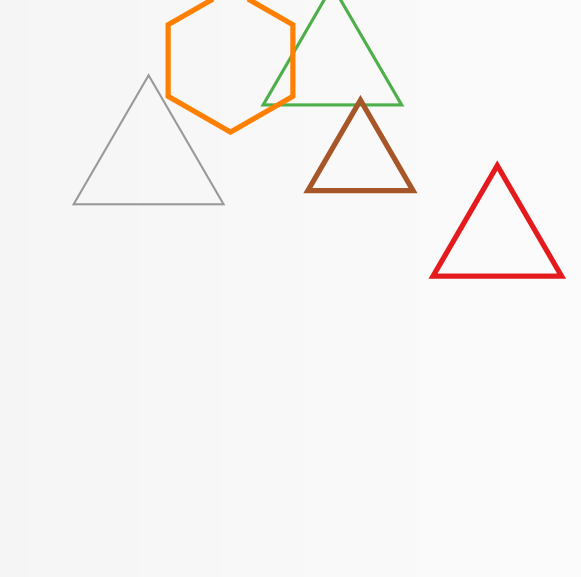[{"shape": "triangle", "thickness": 2.5, "radius": 0.64, "center": [0.856, 0.585]}, {"shape": "triangle", "thickness": 1.5, "radius": 0.69, "center": [0.572, 0.886]}, {"shape": "hexagon", "thickness": 2.5, "radius": 0.62, "center": [0.397, 0.894]}, {"shape": "triangle", "thickness": 2.5, "radius": 0.52, "center": [0.62, 0.721]}, {"shape": "triangle", "thickness": 1, "radius": 0.74, "center": [0.256, 0.72]}]